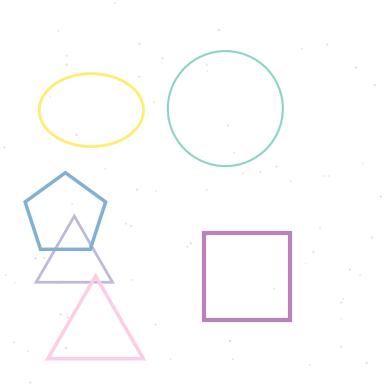[{"shape": "circle", "thickness": 1.5, "radius": 0.75, "center": [0.585, 0.718]}, {"shape": "triangle", "thickness": 2, "radius": 0.57, "center": [0.193, 0.324]}, {"shape": "pentagon", "thickness": 2.5, "radius": 0.55, "center": [0.17, 0.441]}, {"shape": "triangle", "thickness": 2.5, "radius": 0.72, "center": [0.248, 0.14]}, {"shape": "square", "thickness": 3, "radius": 0.56, "center": [0.641, 0.282]}, {"shape": "oval", "thickness": 2, "radius": 0.68, "center": [0.237, 0.714]}]